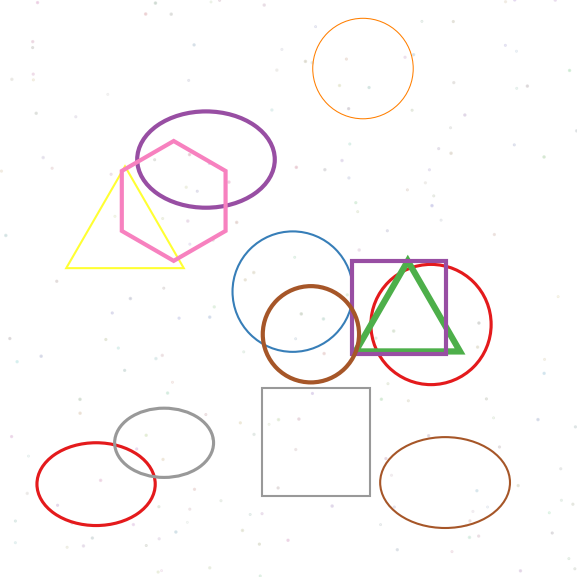[{"shape": "circle", "thickness": 1.5, "radius": 0.52, "center": [0.746, 0.437]}, {"shape": "oval", "thickness": 1.5, "radius": 0.51, "center": [0.166, 0.161]}, {"shape": "circle", "thickness": 1, "radius": 0.52, "center": [0.507, 0.494]}, {"shape": "triangle", "thickness": 3, "radius": 0.52, "center": [0.706, 0.443]}, {"shape": "square", "thickness": 2, "radius": 0.4, "center": [0.691, 0.466]}, {"shape": "oval", "thickness": 2, "radius": 0.6, "center": [0.357, 0.723]}, {"shape": "circle", "thickness": 0.5, "radius": 0.43, "center": [0.629, 0.88]}, {"shape": "triangle", "thickness": 1, "radius": 0.59, "center": [0.216, 0.594]}, {"shape": "circle", "thickness": 2, "radius": 0.42, "center": [0.538, 0.42]}, {"shape": "oval", "thickness": 1, "radius": 0.56, "center": [0.771, 0.164]}, {"shape": "hexagon", "thickness": 2, "radius": 0.52, "center": [0.301, 0.651]}, {"shape": "oval", "thickness": 1.5, "radius": 0.43, "center": [0.284, 0.232]}, {"shape": "square", "thickness": 1, "radius": 0.47, "center": [0.548, 0.233]}]